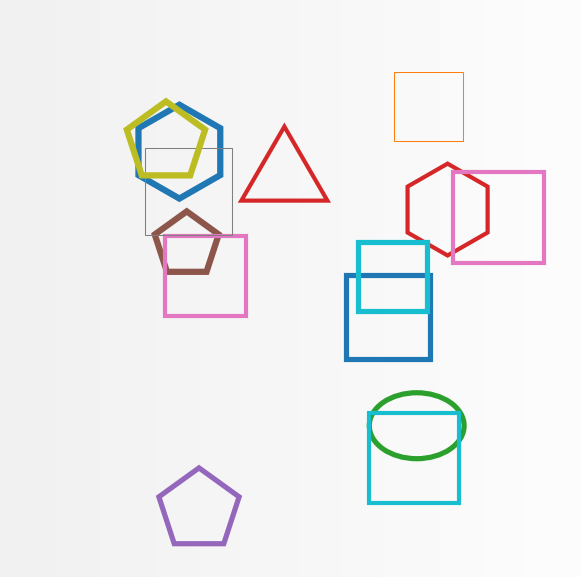[{"shape": "hexagon", "thickness": 3, "radius": 0.41, "center": [0.309, 0.737]}, {"shape": "square", "thickness": 2.5, "radius": 0.36, "center": [0.668, 0.451]}, {"shape": "square", "thickness": 0.5, "radius": 0.29, "center": [0.737, 0.815]}, {"shape": "oval", "thickness": 2.5, "radius": 0.41, "center": [0.717, 0.262]}, {"shape": "triangle", "thickness": 2, "radius": 0.43, "center": [0.489, 0.694]}, {"shape": "hexagon", "thickness": 2, "radius": 0.4, "center": [0.77, 0.636]}, {"shape": "pentagon", "thickness": 2.5, "radius": 0.36, "center": [0.342, 0.116]}, {"shape": "pentagon", "thickness": 3, "radius": 0.29, "center": [0.321, 0.575]}, {"shape": "square", "thickness": 2, "radius": 0.39, "center": [0.857, 0.622]}, {"shape": "square", "thickness": 2, "radius": 0.35, "center": [0.354, 0.522]}, {"shape": "square", "thickness": 0.5, "radius": 0.38, "center": [0.325, 0.668]}, {"shape": "pentagon", "thickness": 3, "radius": 0.35, "center": [0.286, 0.753]}, {"shape": "square", "thickness": 2.5, "radius": 0.3, "center": [0.675, 0.52]}, {"shape": "square", "thickness": 2, "radius": 0.39, "center": [0.712, 0.206]}]